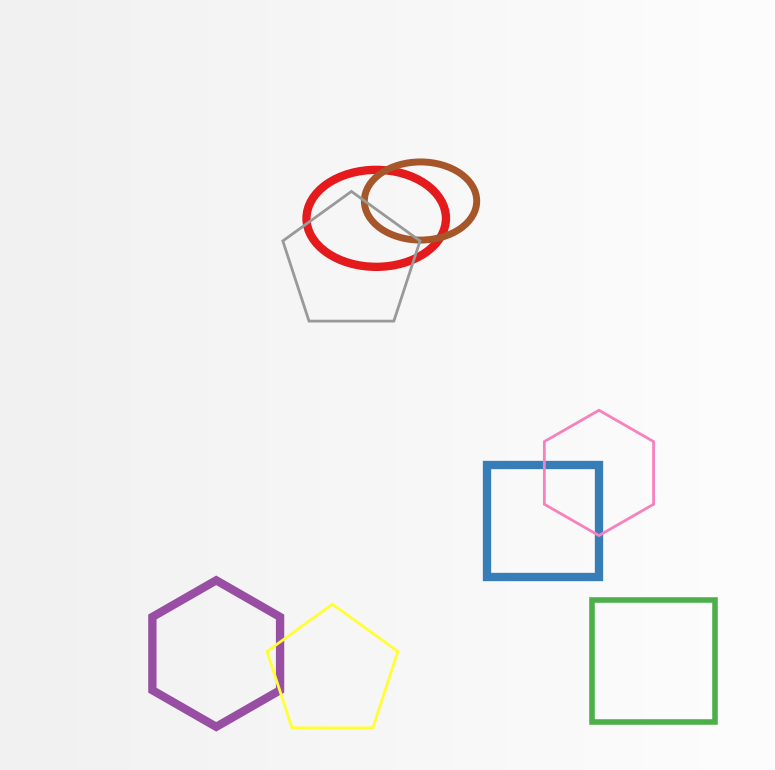[{"shape": "oval", "thickness": 3, "radius": 0.45, "center": [0.485, 0.716]}, {"shape": "square", "thickness": 3, "radius": 0.36, "center": [0.701, 0.323]}, {"shape": "square", "thickness": 2, "radius": 0.4, "center": [0.844, 0.142]}, {"shape": "hexagon", "thickness": 3, "radius": 0.48, "center": [0.279, 0.151]}, {"shape": "pentagon", "thickness": 1, "radius": 0.44, "center": [0.429, 0.127]}, {"shape": "oval", "thickness": 2.5, "radius": 0.36, "center": [0.543, 0.739]}, {"shape": "hexagon", "thickness": 1, "radius": 0.41, "center": [0.773, 0.386]}, {"shape": "pentagon", "thickness": 1, "radius": 0.47, "center": [0.453, 0.658]}]